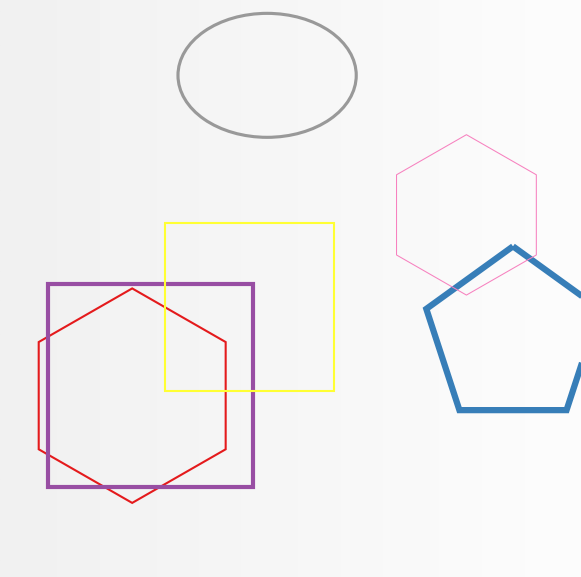[{"shape": "hexagon", "thickness": 1, "radius": 0.93, "center": [0.227, 0.314]}, {"shape": "pentagon", "thickness": 3, "radius": 0.78, "center": [0.883, 0.416]}, {"shape": "square", "thickness": 2, "radius": 0.88, "center": [0.259, 0.331]}, {"shape": "square", "thickness": 1, "radius": 0.73, "center": [0.429, 0.468]}, {"shape": "hexagon", "thickness": 0.5, "radius": 0.69, "center": [0.802, 0.627]}, {"shape": "oval", "thickness": 1.5, "radius": 0.77, "center": [0.46, 0.869]}]